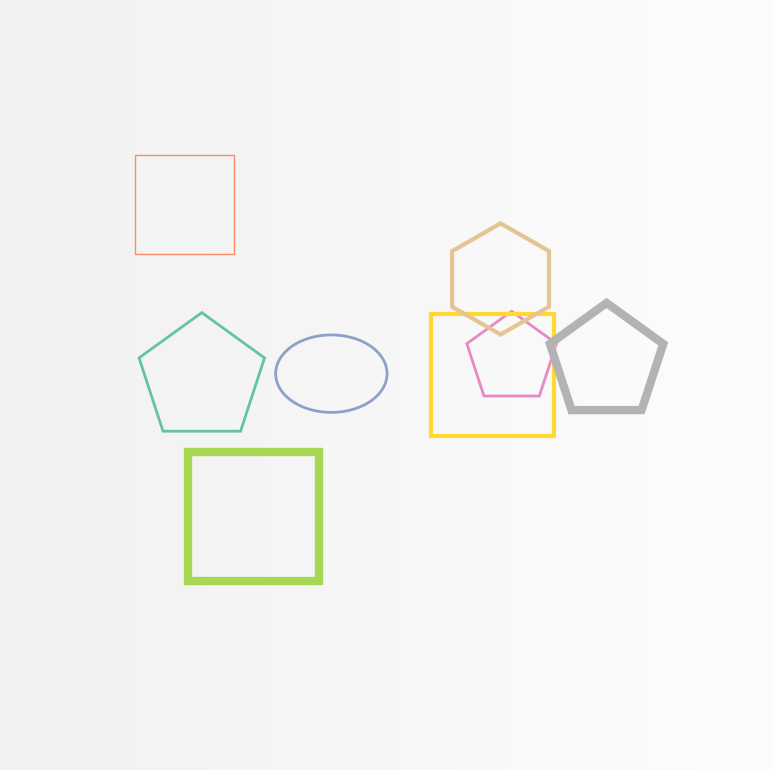[{"shape": "pentagon", "thickness": 1, "radius": 0.43, "center": [0.26, 0.509]}, {"shape": "square", "thickness": 0.5, "radius": 0.32, "center": [0.238, 0.734]}, {"shape": "oval", "thickness": 1, "radius": 0.36, "center": [0.428, 0.515]}, {"shape": "pentagon", "thickness": 1, "radius": 0.3, "center": [0.66, 0.535]}, {"shape": "square", "thickness": 3, "radius": 0.42, "center": [0.327, 0.329]}, {"shape": "square", "thickness": 1.5, "radius": 0.4, "center": [0.636, 0.513]}, {"shape": "hexagon", "thickness": 1.5, "radius": 0.36, "center": [0.646, 0.638]}, {"shape": "pentagon", "thickness": 3, "radius": 0.38, "center": [0.783, 0.53]}]